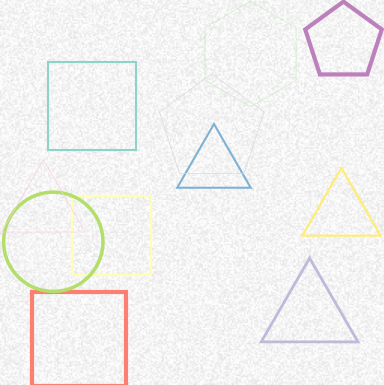[{"shape": "square", "thickness": 1.5, "radius": 0.57, "center": [0.239, 0.724]}, {"shape": "square", "thickness": 1.5, "radius": 0.51, "center": [0.289, 0.389]}, {"shape": "triangle", "thickness": 2, "radius": 0.73, "center": [0.804, 0.185]}, {"shape": "square", "thickness": 3, "radius": 0.61, "center": [0.205, 0.12]}, {"shape": "triangle", "thickness": 1.5, "radius": 0.55, "center": [0.556, 0.568]}, {"shape": "circle", "thickness": 2.5, "radius": 0.64, "center": [0.138, 0.372]}, {"shape": "triangle", "thickness": 0.5, "radius": 0.63, "center": [0.113, 0.46]}, {"shape": "pentagon", "thickness": 0.5, "radius": 0.71, "center": [0.55, 0.665]}, {"shape": "pentagon", "thickness": 3, "radius": 0.52, "center": [0.892, 0.891]}, {"shape": "hexagon", "thickness": 0.5, "radius": 0.68, "center": [0.651, 0.86]}, {"shape": "triangle", "thickness": 1.5, "radius": 0.59, "center": [0.887, 0.447]}]